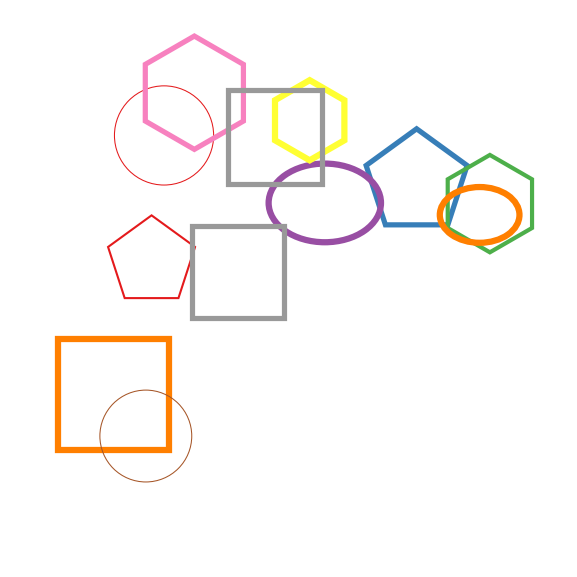[{"shape": "circle", "thickness": 0.5, "radius": 0.43, "center": [0.284, 0.765]}, {"shape": "pentagon", "thickness": 1, "radius": 0.4, "center": [0.262, 0.547]}, {"shape": "pentagon", "thickness": 2.5, "radius": 0.46, "center": [0.721, 0.684]}, {"shape": "hexagon", "thickness": 2, "radius": 0.42, "center": [0.848, 0.647]}, {"shape": "oval", "thickness": 3, "radius": 0.49, "center": [0.562, 0.648]}, {"shape": "oval", "thickness": 3, "radius": 0.34, "center": [0.831, 0.627]}, {"shape": "square", "thickness": 3, "radius": 0.48, "center": [0.196, 0.316]}, {"shape": "hexagon", "thickness": 3, "radius": 0.35, "center": [0.536, 0.791]}, {"shape": "circle", "thickness": 0.5, "radius": 0.4, "center": [0.252, 0.244]}, {"shape": "hexagon", "thickness": 2.5, "radius": 0.49, "center": [0.337, 0.839]}, {"shape": "square", "thickness": 2.5, "radius": 0.4, "center": [0.413, 0.527]}, {"shape": "square", "thickness": 2.5, "radius": 0.41, "center": [0.476, 0.762]}]